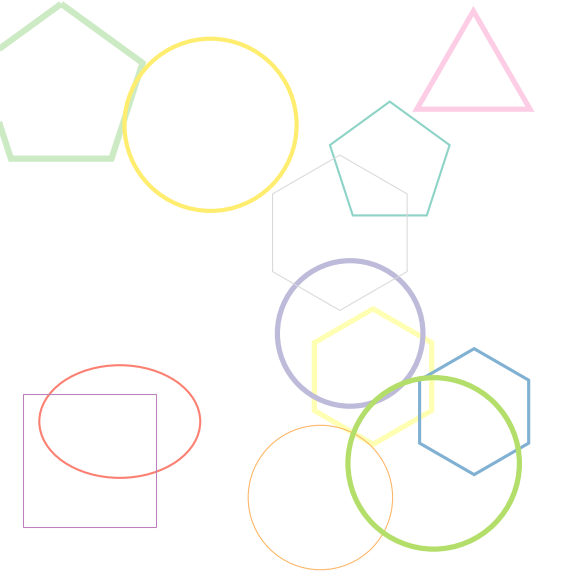[{"shape": "pentagon", "thickness": 1, "radius": 0.54, "center": [0.675, 0.714]}, {"shape": "hexagon", "thickness": 2.5, "radius": 0.59, "center": [0.646, 0.347]}, {"shape": "circle", "thickness": 2.5, "radius": 0.63, "center": [0.606, 0.422]}, {"shape": "oval", "thickness": 1, "radius": 0.7, "center": [0.207, 0.269]}, {"shape": "hexagon", "thickness": 1.5, "radius": 0.55, "center": [0.821, 0.286]}, {"shape": "circle", "thickness": 0.5, "radius": 0.63, "center": [0.555, 0.138]}, {"shape": "circle", "thickness": 2.5, "radius": 0.74, "center": [0.751, 0.197]}, {"shape": "triangle", "thickness": 2.5, "radius": 0.57, "center": [0.82, 0.867]}, {"shape": "hexagon", "thickness": 0.5, "radius": 0.67, "center": [0.588, 0.596]}, {"shape": "square", "thickness": 0.5, "radius": 0.57, "center": [0.155, 0.201]}, {"shape": "pentagon", "thickness": 3, "radius": 0.74, "center": [0.106, 0.844]}, {"shape": "circle", "thickness": 2, "radius": 0.75, "center": [0.365, 0.783]}]